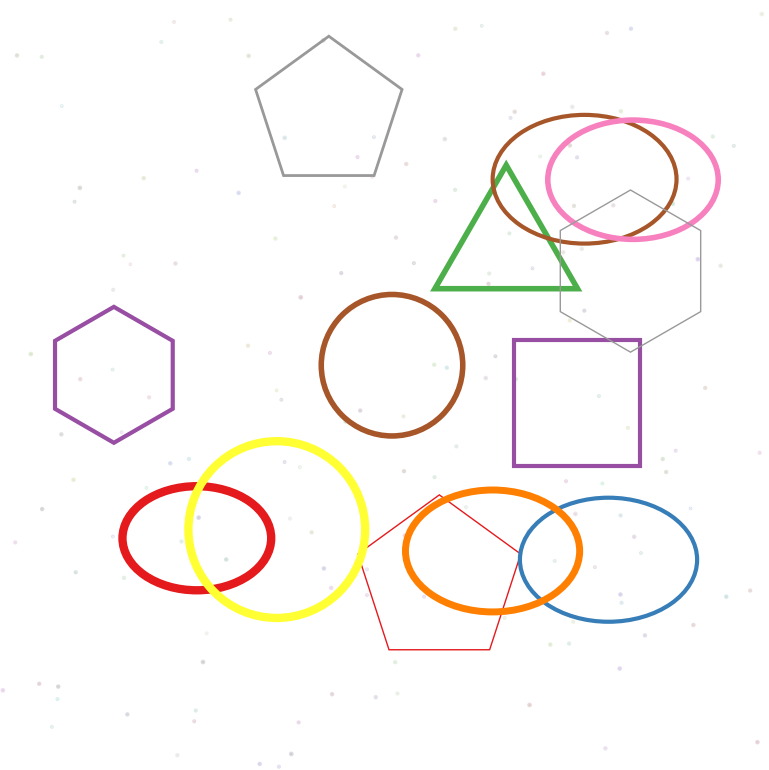[{"shape": "oval", "thickness": 3, "radius": 0.48, "center": [0.256, 0.301]}, {"shape": "pentagon", "thickness": 0.5, "radius": 0.56, "center": [0.571, 0.246]}, {"shape": "oval", "thickness": 1.5, "radius": 0.58, "center": [0.79, 0.273]}, {"shape": "triangle", "thickness": 2, "radius": 0.53, "center": [0.657, 0.679]}, {"shape": "hexagon", "thickness": 1.5, "radius": 0.44, "center": [0.148, 0.513]}, {"shape": "square", "thickness": 1.5, "radius": 0.41, "center": [0.75, 0.477]}, {"shape": "oval", "thickness": 2.5, "radius": 0.57, "center": [0.64, 0.284]}, {"shape": "circle", "thickness": 3, "radius": 0.57, "center": [0.359, 0.312]}, {"shape": "oval", "thickness": 1.5, "radius": 0.6, "center": [0.759, 0.767]}, {"shape": "circle", "thickness": 2, "radius": 0.46, "center": [0.509, 0.526]}, {"shape": "oval", "thickness": 2, "radius": 0.55, "center": [0.822, 0.767]}, {"shape": "hexagon", "thickness": 0.5, "radius": 0.53, "center": [0.819, 0.648]}, {"shape": "pentagon", "thickness": 1, "radius": 0.5, "center": [0.427, 0.853]}]